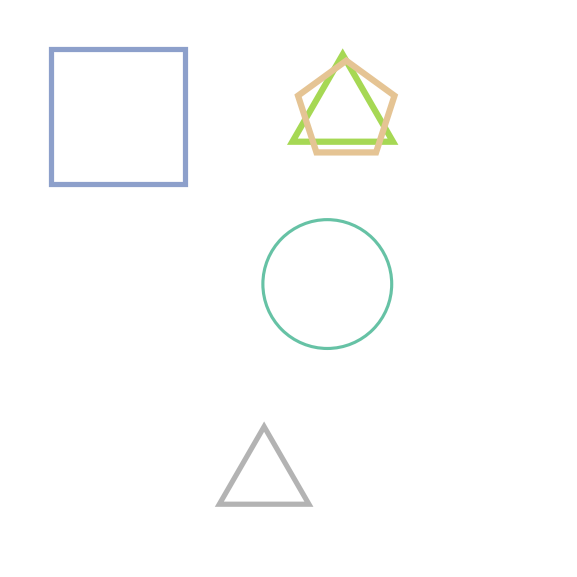[{"shape": "circle", "thickness": 1.5, "radius": 0.56, "center": [0.567, 0.507]}, {"shape": "square", "thickness": 2.5, "radius": 0.58, "center": [0.204, 0.797]}, {"shape": "triangle", "thickness": 3, "radius": 0.5, "center": [0.593, 0.804]}, {"shape": "pentagon", "thickness": 3, "radius": 0.44, "center": [0.6, 0.806]}, {"shape": "triangle", "thickness": 2.5, "radius": 0.45, "center": [0.457, 0.171]}]